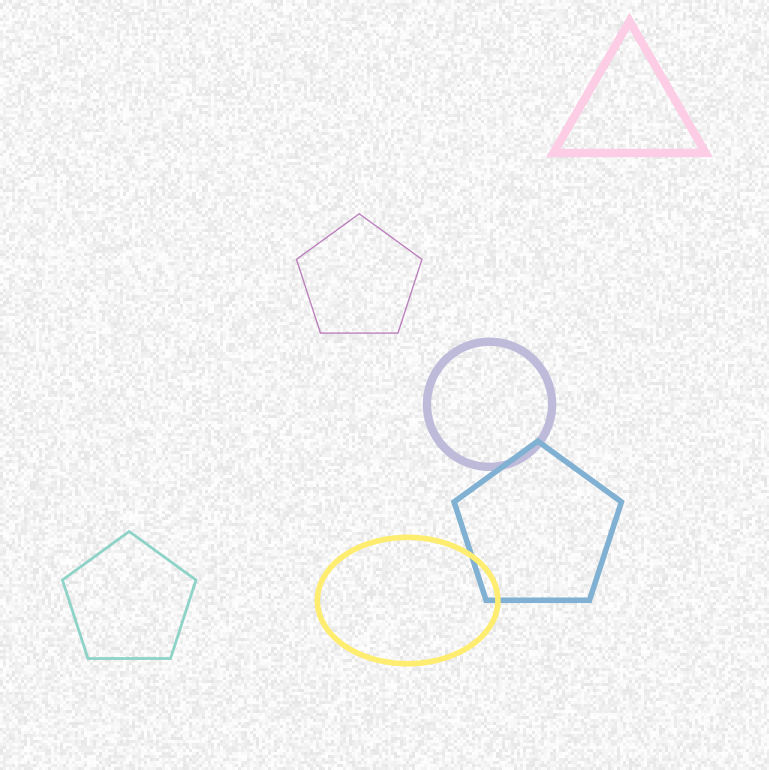[{"shape": "pentagon", "thickness": 1, "radius": 0.46, "center": [0.168, 0.219]}, {"shape": "circle", "thickness": 3, "radius": 0.41, "center": [0.636, 0.475]}, {"shape": "pentagon", "thickness": 2, "radius": 0.57, "center": [0.698, 0.313]}, {"shape": "triangle", "thickness": 3, "radius": 0.57, "center": [0.818, 0.858]}, {"shape": "pentagon", "thickness": 0.5, "radius": 0.43, "center": [0.467, 0.637]}, {"shape": "oval", "thickness": 2, "radius": 0.59, "center": [0.529, 0.22]}]